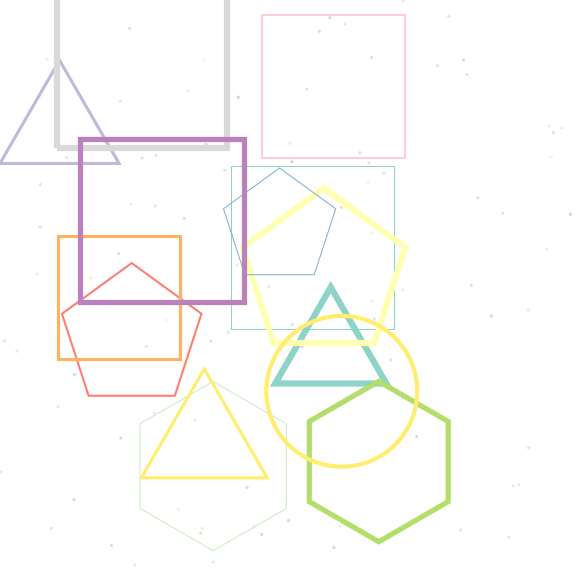[{"shape": "square", "thickness": 0.5, "radius": 0.7, "center": [0.541, 0.571]}, {"shape": "triangle", "thickness": 3, "radius": 0.56, "center": [0.573, 0.391]}, {"shape": "pentagon", "thickness": 3, "radius": 0.74, "center": [0.561, 0.525]}, {"shape": "triangle", "thickness": 1.5, "radius": 0.6, "center": [0.103, 0.776]}, {"shape": "pentagon", "thickness": 1, "radius": 0.64, "center": [0.228, 0.417]}, {"shape": "pentagon", "thickness": 0.5, "radius": 0.51, "center": [0.484, 0.606]}, {"shape": "square", "thickness": 1.5, "radius": 0.53, "center": [0.206, 0.484]}, {"shape": "hexagon", "thickness": 2.5, "radius": 0.69, "center": [0.656, 0.2]}, {"shape": "square", "thickness": 1, "radius": 0.62, "center": [0.578, 0.849]}, {"shape": "square", "thickness": 3, "radius": 0.74, "center": [0.246, 0.89]}, {"shape": "square", "thickness": 2.5, "radius": 0.71, "center": [0.281, 0.617]}, {"shape": "hexagon", "thickness": 0.5, "radius": 0.73, "center": [0.369, 0.192]}, {"shape": "circle", "thickness": 2, "radius": 0.65, "center": [0.592, 0.322]}, {"shape": "triangle", "thickness": 1.5, "radius": 0.63, "center": [0.354, 0.235]}]